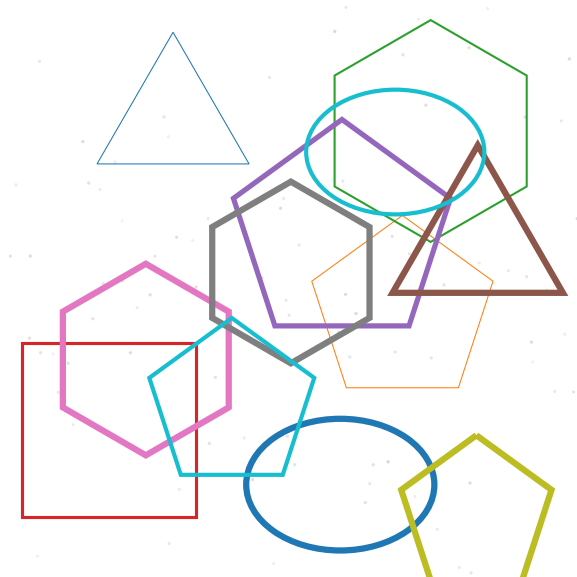[{"shape": "oval", "thickness": 3, "radius": 0.81, "center": [0.589, 0.16]}, {"shape": "triangle", "thickness": 0.5, "radius": 0.76, "center": [0.3, 0.791]}, {"shape": "pentagon", "thickness": 0.5, "radius": 0.82, "center": [0.697, 0.461]}, {"shape": "hexagon", "thickness": 1, "radius": 0.96, "center": [0.746, 0.772]}, {"shape": "square", "thickness": 1.5, "radius": 0.75, "center": [0.189, 0.255]}, {"shape": "pentagon", "thickness": 2.5, "radius": 0.99, "center": [0.592, 0.595]}, {"shape": "triangle", "thickness": 3, "radius": 0.85, "center": [0.827, 0.577]}, {"shape": "hexagon", "thickness": 3, "radius": 0.83, "center": [0.252, 0.377]}, {"shape": "hexagon", "thickness": 3, "radius": 0.79, "center": [0.504, 0.527]}, {"shape": "pentagon", "thickness": 3, "radius": 0.68, "center": [0.825, 0.109]}, {"shape": "pentagon", "thickness": 2, "radius": 0.75, "center": [0.401, 0.298]}, {"shape": "oval", "thickness": 2, "radius": 0.77, "center": [0.684, 0.736]}]